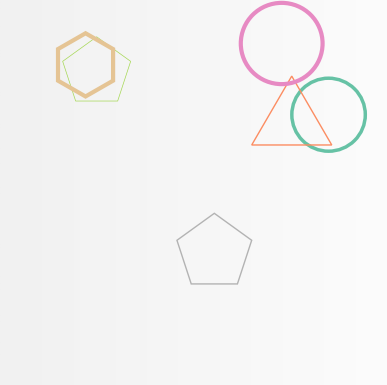[{"shape": "circle", "thickness": 2.5, "radius": 0.47, "center": [0.848, 0.702]}, {"shape": "triangle", "thickness": 1, "radius": 0.6, "center": [0.753, 0.683]}, {"shape": "circle", "thickness": 3, "radius": 0.53, "center": [0.727, 0.887]}, {"shape": "pentagon", "thickness": 0.5, "radius": 0.46, "center": [0.249, 0.812]}, {"shape": "hexagon", "thickness": 3, "radius": 0.41, "center": [0.221, 0.832]}, {"shape": "pentagon", "thickness": 1, "radius": 0.51, "center": [0.553, 0.345]}]